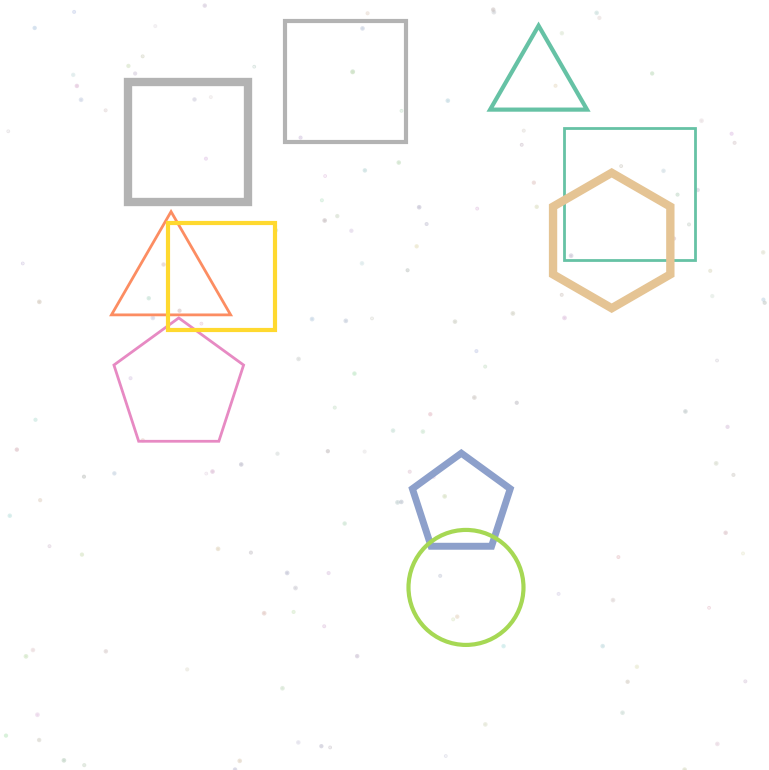[{"shape": "square", "thickness": 1, "radius": 0.43, "center": [0.818, 0.748]}, {"shape": "triangle", "thickness": 1.5, "radius": 0.36, "center": [0.699, 0.894]}, {"shape": "triangle", "thickness": 1, "radius": 0.45, "center": [0.222, 0.636]}, {"shape": "pentagon", "thickness": 2.5, "radius": 0.33, "center": [0.599, 0.345]}, {"shape": "pentagon", "thickness": 1, "radius": 0.44, "center": [0.232, 0.499]}, {"shape": "circle", "thickness": 1.5, "radius": 0.37, "center": [0.605, 0.237]}, {"shape": "square", "thickness": 1.5, "radius": 0.35, "center": [0.288, 0.641]}, {"shape": "hexagon", "thickness": 3, "radius": 0.44, "center": [0.794, 0.688]}, {"shape": "square", "thickness": 3, "radius": 0.39, "center": [0.244, 0.816]}, {"shape": "square", "thickness": 1.5, "radius": 0.39, "center": [0.449, 0.894]}]